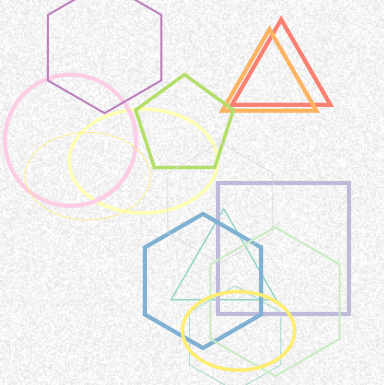[{"shape": "triangle", "thickness": 1, "radius": 0.79, "center": [0.581, 0.3]}, {"shape": "hexagon", "thickness": 0.5, "radius": 0.68, "center": [0.611, 0.121]}, {"shape": "oval", "thickness": 2.5, "radius": 0.96, "center": [0.372, 0.582]}, {"shape": "square", "thickness": 3, "radius": 0.85, "center": [0.736, 0.354]}, {"shape": "triangle", "thickness": 3, "radius": 0.74, "center": [0.73, 0.802]}, {"shape": "hexagon", "thickness": 3, "radius": 0.87, "center": [0.527, 0.27]}, {"shape": "triangle", "thickness": 3, "radius": 0.71, "center": [0.7, 0.783]}, {"shape": "pentagon", "thickness": 2.5, "radius": 0.67, "center": [0.479, 0.673]}, {"shape": "circle", "thickness": 3, "radius": 0.85, "center": [0.183, 0.636]}, {"shape": "hexagon", "thickness": 0.5, "radius": 0.78, "center": [0.572, 0.473]}, {"shape": "hexagon", "thickness": 1.5, "radius": 0.85, "center": [0.272, 0.876]}, {"shape": "hexagon", "thickness": 1.5, "radius": 0.97, "center": [0.714, 0.216]}, {"shape": "oval", "thickness": 0.5, "radius": 0.81, "center": [0.228, 0.543]}, {"shape": "oval", "thickness": 2.5, "radius": 0.73, "center": [0.62, 0.141]}]